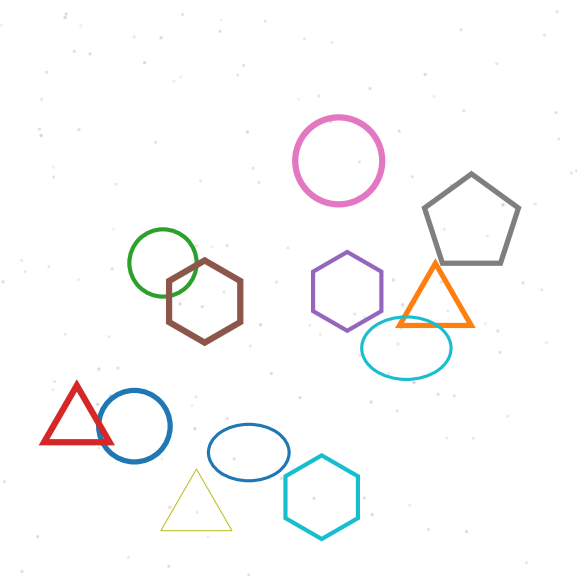[{"shape": "circle", "thickness": 2.5, "radius": 0.31, "center": [0.233, 0.261]}, {"shape": "oval", "thickness": 1.5, "radius": 0.35, "center": [0.431, 0.215]}, {"shape": "triangle", "thickness": 2.5, "radius": 0.36, "center": [0.754, 0.471]}, {"shape": "circle", "thickness": 2, "radius": 0.29, "center": [0.282, 0.544]}, {"shape": "triangle", "thickness": 3, "radius": 0.33, "center": [0.133, 0.266]}, {"shape": "hexagon", "thickness": 2, "radius": 0.34, "center": [0.601, 0.495]}, {"shape": "hexagon", "thickness": 3, "radius": 0.36, "center": [0.354, 0.477]}, {"shape": "circle", "thickness": 3, "radius": 0.38, "center": [0.587, 0.721]}, {"shape": "pentagon", "thickness": 2.5, "radius": 0.43, "center": [0.816, 0.613]}, {"shape": "triangle", "thickness": 0.5, "radius": 0.36, "center": [0.34, 0.116]}, {"shape": "hexagon", "thickness": 2, "radius": 0.36, "center": [0.557, 0.138]}, {"shape": "oval", "thickness": 1.5, "radius": 0.39, "center": [0.704, 0.396]}]